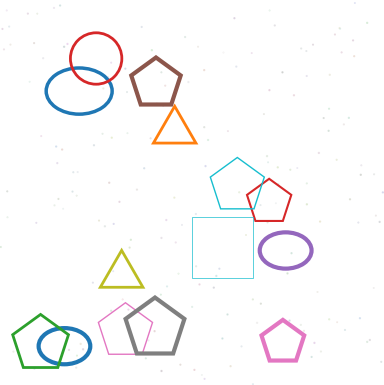[{"shape": "oval", "thickness": 3, "radius": 0.34, "center": [0.167, 0.101]}, {"shape": "oval", "thickness": 2.5, "radius": 0.43, "center": [0.206, 0.763]}, {"shape": "triangle", "thickness": 2, "radius": 0.32, "center": [0.454, 0.66]}, {"shape": "pentagon", "thickness": 2, "radius": 0.38, "center": [0.105, 0.107]}, {"shape": "pentagon", "thickness": 1.5, "radius": 0.3, "center": [0.699, 0.475]}, {"shape": "circle", "thickness": 2, "radius": 0.33, "center": [0.25, 0.848]}, {"shape": "oval", "thickness": 3, "radius": 0.34, "center": [0.742, 0.349]}, {"shape": "pentagon", "thickness": 3, "radius": 0.34, "center": [0.405, 0.783]}, {"shape": "pentagon", "thickness": 3, "radius": 0.29, "center": [0.735, 0.111]}, {"shape": "pentagon", "thickness": 1, "radius": 0.37, "center": [0.326, 0.14]}, {"shape": "pentagon", "thickness": 3, "radius": 0.4, "center": [0.403, 0.147]}, {"shape": "triangle", "thickness": 2, "radius": 0.32, "center": [0.316, 0.286]}, {"shape": "pentagon", "thickness": 1, "radius": 0.37, "center": [0.616, 0.517]}, {"shape": "square", "thickness": 0.5, "radius": 0.4, "center": [0.578, 0.356]}]